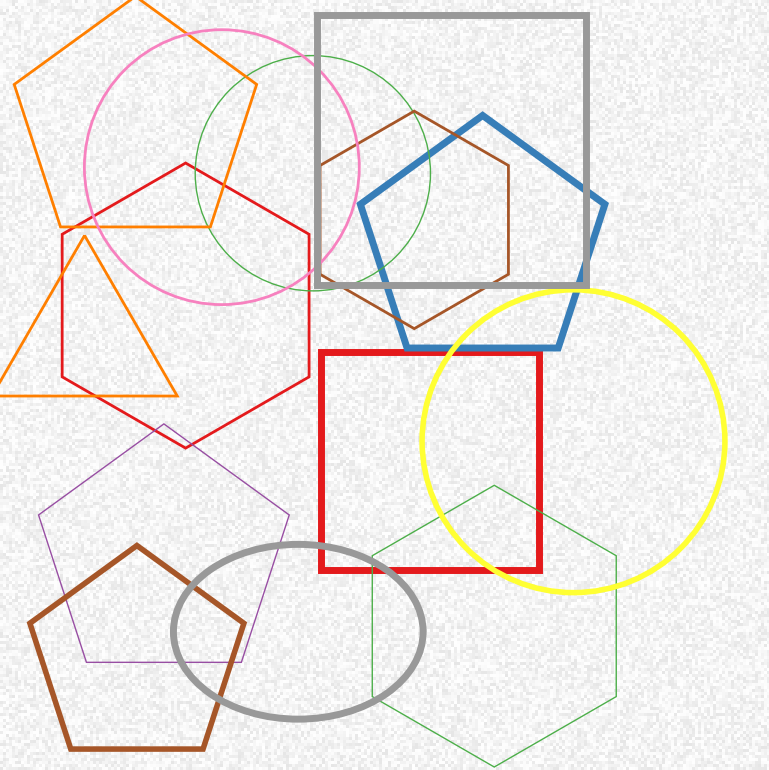[{"shape": "square", "thickness": 2.5, "radius": 0.71, "center": [0.558, 0.401]}, {"shape": "hexagon", "thickness": 1, "radius": 0.93, "center": [0.241, 0.603]}, {"shape": "pentagon", "thickness": 2.5, "radius": 0.83, "center": [0.627, 0.683]}, {"shape": "circle", "thickness": 0.5, "radius": 0.76, "center": [0.406, 0.775]}, {"shape": "hexagon", "thickness": 0.5, "radius": 0.91, "center": [0.642, 0.187]}, {"shape": "pentagon", "thickness": 0.5, "radius": 0.86, "center": [0.213, 0.278]}, {"shape": "pentagon", "thickness": 1, "radius": 0.83, "center": [0.176, 0.839]}, {"shape": "triangle", "thickness": 1, "radius": 0.7, "center": [0.11, 0.555]}, {"shape": "circle", "thickness": 2, "radius": 0.98, "center": [0.745, 0.427]}, {"shape": "hexagon", "thickness": 1, "radius": 0.71, "center": [0.538, 0.714]}, {"shape": "pentagon", "thickness": 2, "radius": 0.73, "center": [0.178, 0.145]}, {"shape": "circle", "thickness": 1, "radius": 0.89, "center": [0.288, 0.783]}, {"shape": "oval", "thickness": 2.5, "radius": 0.81, "center": [0.387, 0.18]}, {"shape": "square", "thickness": 2.5, "radius": 0.87, "center": [0.587, 0.805]}]